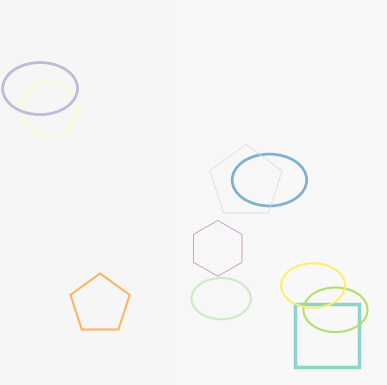[{"shape": "square", "thickness": 2.5, "radius": 0.41, "center": [0.844, 0.128]}, {"shape": "circle", "thickness": 1, "radius": 0.35, "center": [0.126, 0.718]}, {"shape": "oval", "thickness": 2, "radius": 0.48, "center": [0.103, 0.77]}, {"shape": "oval", "thickness": 2, "radius": 0.48, "center": [0.695, 0.532]}, {"shape": "pentagon", "thickness": 1.5, "radius": 0.4, "center": [0.258, 0.209]}, {"shape": "oval", "thickness": 1.5, "radius": 0.41, "center": [0.866, 0.195]}, {"shape": "pentagon", "thickness": 0.5, "radius": 0.49, "center": [0.635, 0.526]}, {"shape": "hexagon", "thickness": 0.5, "radius": 0.36, "center": [0.562, 0.355]}, {"shape": "oval", "thickness": 1.5, "radius": 0.38, "center": [0.571, 0.224]}, {"shape": "oval", "thickness": 1.5, "radius": 0.41, "center": [0.808, 0.258]}]